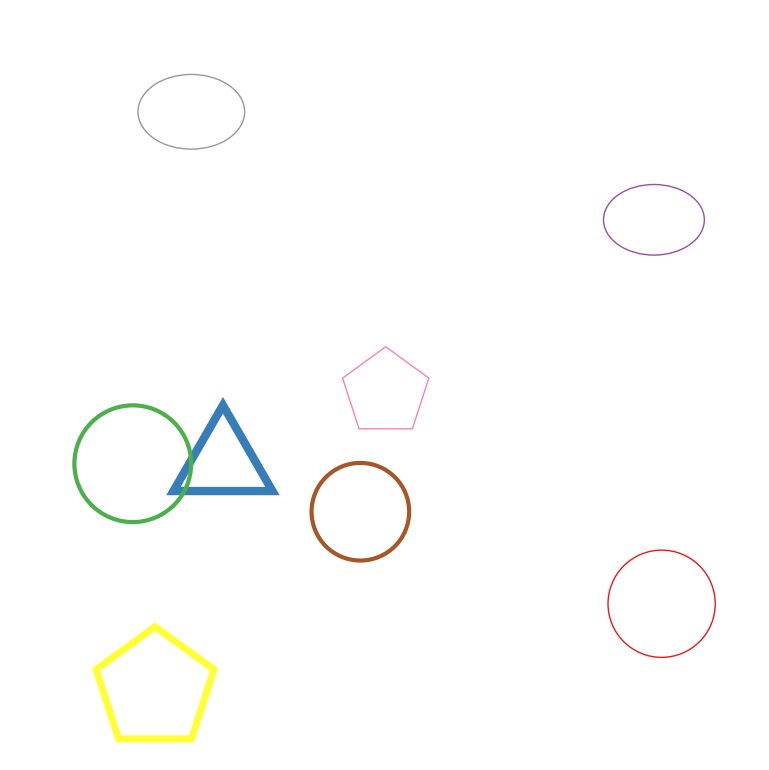[{"shape": "circle", "thickness": 0.5, "radius": 0.35, "center": [0.859, 0.216]}, {"shape": "triangle", "thickness": 3, "radius": 0.37, "center": [0.29, 0.399]}, {"shape": "circle", "thickness": 1.5, "radius": 0.38, "center": [0.172, 0.398]}, {"shape": "oval", "thickness": 0.5, "radius": 0.33, "center": [0.849, 0.715]}, {"shape": "pentagon", "thickness": 2.5, "radius": 0.4, "center": [0.201, 0.106]}, {"shape": "circle", "thickness": 1.5, "radius": 0.32, "center": [0.468, 0.335]}, {"shape": "pentagon", "thickness": 0.5, "radius": 0.29, "center": [0.501, 0.491]}, {"shape": "oval", "thickness": 0.5, "radius": 0.35, "center": [0.248, 0.855]}]